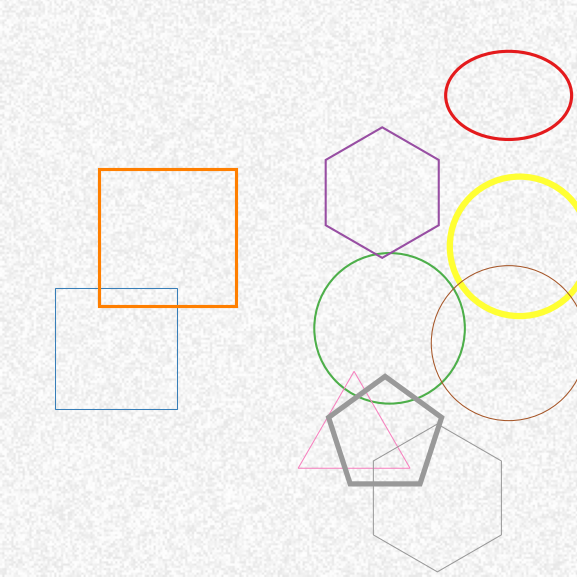[{"shape": "oval", "thickness": 1.5, "radius": 0.55, "center": [0.881, 0.834]}, {"shape": "square", "thickness": 0.5, "radius": 0.53, "center": [0.201, 0.396]}, {"shape": "circle", "thickness": 1, "radius": 0.65, "center": [0.675, 0.431]}, {"shape": "hexagon", "thickness": 1, "radius": 0.57, "center": [0.662, 0.666]}, {"shape": "square", "thickness": 1.5, "radius": 0.59, "center": [0.291, 0.587]}, {"shape": "circle", "thickness": 3, "radius": 0.6, "center": [0.9, 0.573]}, {"shape": "circle", "thickness": 0.5, "radius": 0.67, "center": [0.881, 0.405]}, {"shape": "triangle", "thickness": 0.5, "radius": 0.56, "center": [0.613, 0.244]}, {"shape": "hexagon", "thickness": 0.5, "radius": 0.64, "center": [0.757, 0.137]}, {"shape": "pentagon", "thickness": 2.5, "radius": 0.51, "center": [0.667, 0.244]}]